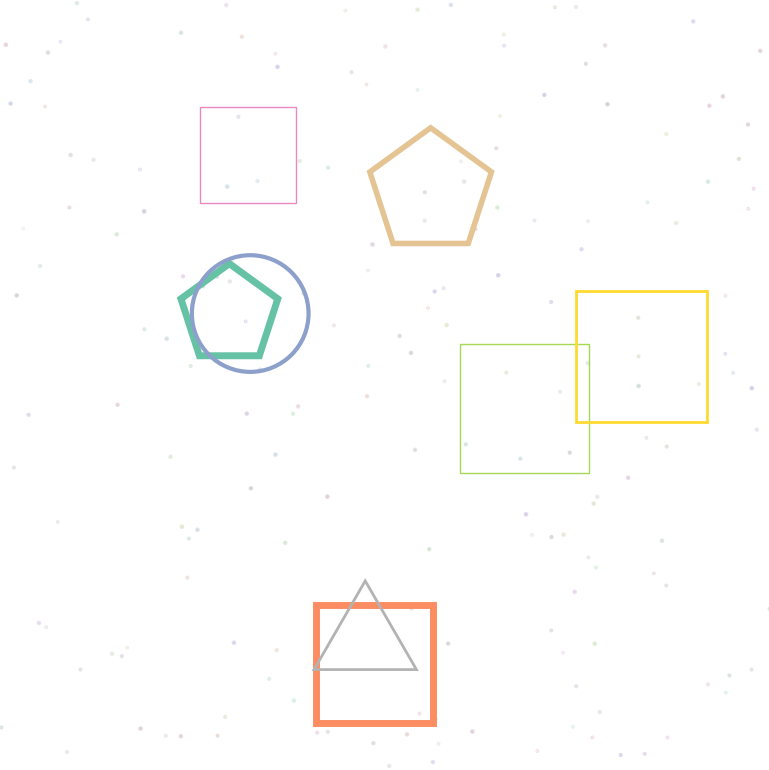[{"shape": "pentagon", "thickness": 2.5, "radius": 0.33, "center": [0.298, 0.591]}, {"shape": "square", "thickness": 2.5, "radius": 0.38, "center": [0.486, 0.138]}, {"shape": "circle", "thickness": 1.5, "radius": 0.38, "center": [0.325, 0.593]}, {"shape": "square", "thickness": 0.5, "radius": 0.31, "center": [0.322, 0.798]}, {"shape": "square", "thickness": 0.5, "radius": 0.42, "center": [0.681, 0.469]}, {"shape": "square", "thickness": 1, "radius": 0.43, "center": [0.834, 0.538]}, {"shape": "pentagon", "thickness": 2, "radius": 0.42, "center": [0.559, 0.751]}, {"shape": "triangle", "thickness": 1, "radius": 0.38, "center": [0.474, 0.169]}]